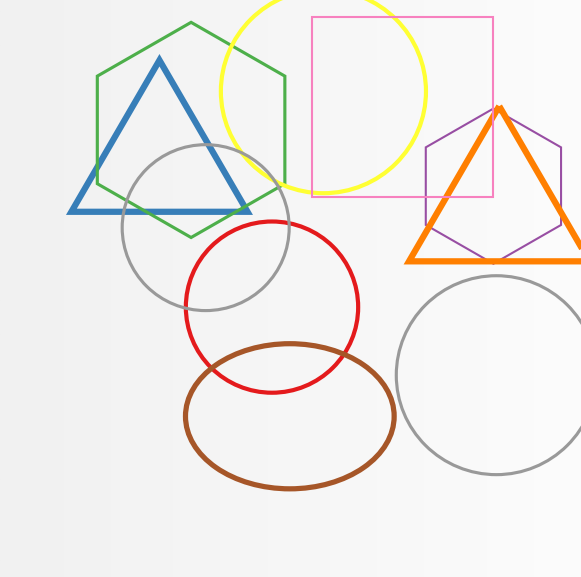[{"shape": "circle", "thickness": 2, "radius": 0.74, "center": [0.468, 0.467]}, {"shape": "triangle", "thickness": 3, "radius": 0.87, "center": [0.274, 0.72]}, {"shape": "hexagon", "thickness": 1.5, "radius": 0.93, "center": [0.329, 0.774]}, {"shape": "hexagon", "thickness": 1, "radius": 0.67, "center": [0.849, 0.677]}, {"shape": "triangle", "thickness": 3, "radius": 0.9, "center": [0.859, 0.636]}, {"shape": "circle", "thickness": 2, "radius": 0.88, "center": [0.556, 0.841]}, {"shape": "oval", "thickness": 2.5, "radius": 0.9, "center": [0.499, 0.278]}, {"shape": "square", "thickness": 1, "radius": 0.78, "center": [0.692, 0.814]}, {"shape": "circle", "thickness": 1.5, "radius": 0.86, "center": [0.854, 0.349]}, {"shape": "circle", "thickness": 1.5, "radius": 0.72, "center": [0.354, 0.605]}]